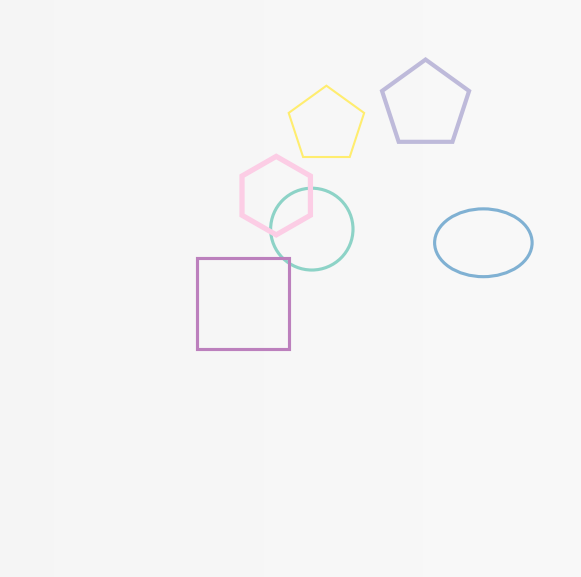[{"shape": "circle", "thickness": 1.5, "radius": 0.35, "center": [0.536, 0.602]}, {"shape": "pentagon", "thickness": 2, "radius": 0.39, "center": [0.732, 0.817]}, {"shape": "oval", "thickness": 1.5, "radius": 0.42, "center": [0.832, 0.579]}, {"shape": "hexagon", "thickness": 2.5, "radius": 0.34, "center": [0.475, 0.66]}, {"shape": "square", "thickness": 1.5, "radius": 0.4, "center": [0.418, 0.473]}, {"shape": "pentagon", "thickness": 1, "radius": 0.34, "center": [0.562, 0.782]}]